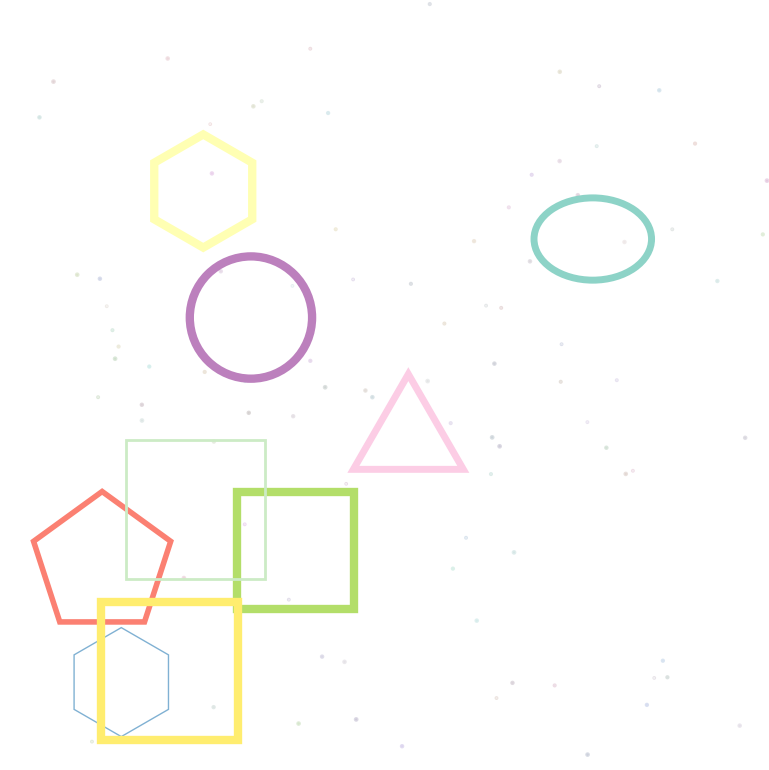[{"shape": "oval", "thickness": 2.5, "radius": 0.38, "center": [0.77, 0.69]}, {"shape": "hexagon", "thickness": 3, "radius": 0.37, "center": [0.264, 0.752]}, {"shape": "pentagon", "thickness": 2, "radius": 0.47, "center": [0.133, 0.268]}, {"shape": "hexagon", "thickness": 0.5, "radius": 0.35, "center": [0.158, 0.114]}, {"shape": "square", "thickness": 3, "radius": 0.38, "center": [0.384, 0.285]}, {"shape": "triangle", "thickness": 2.5, "radius": 0.41, "center": [0.53, 0.432]}, {"shape": "circle", "thickness": 3, "radius": 0.4, "center": [0.326, 0.588]}, {"shape": "square", "thickness": 1, "radius": 0.45, "center": [0.254, 0.339]}, {"shape": "square", "thickness": 3, "radius": 0.45, "center": [0.22, 0.129]}]